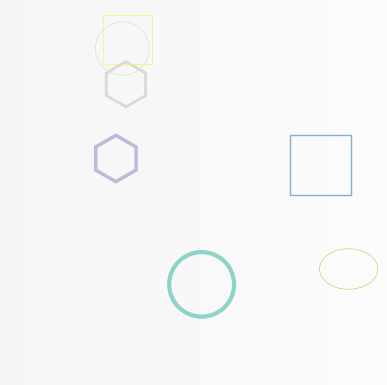[{"shape": "circle", "thickness": 3, "radius": 0.42, "center": [0.52, 0.261]}, {"shape": "hexagon", "thickness": 2.5, "radius": 0.3, "center": [0.299, 0.588]}, {"shape": "square", "thickness": 1, "radius": 0.39, "center": [0.827, 0.571]}, {"shape": "oval", "thickness": 0.5, "radius": 0.38, "center": [0.9, 0.301]}, {"shape": "hexagon", "thickness": 2, "radius": 0.29, "center": [0.325, 0.781]}, {"shape": "circle", "thickness": 0.5, "radius": 0.35, "center": [0.316, 0.874]}, {"shape": "square", "thickness": 0.5, "radius": 0.32, "center": [0.33, 0.897]}]